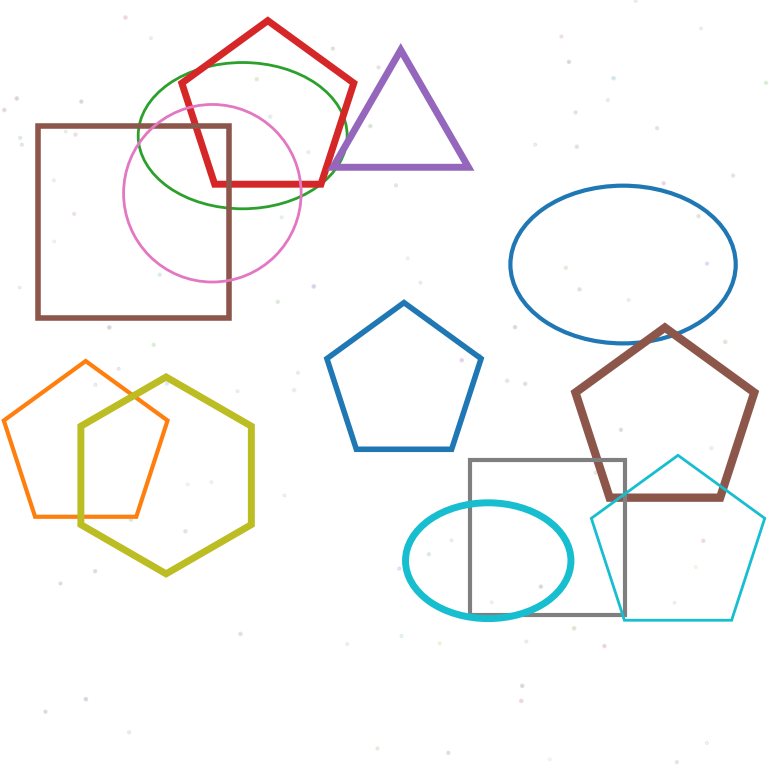[{"shape": "pentagon", "thickness": 2, "radius": 0.53, "center": [0.525, 0.502]}, {"shape": "oval", "thickness": 1.5, "radius": 0.73, "center": [0.809, 0.656]}, {"shape": "pentagon", "thickness": 1.5, "radius": 0.56, "center": [0.111, 0.419]}, {"shape": "oval", "thickness": 1, "radius": 0.68, "center": [0.315, 0.824]}, {"shape": "pentagon", "thickness": 2.5, "radius": 0.59, "center": [0.348, 0.856]}, {"shape": "triangle", "thickness": 2.5, "radius": 0.51, "center": [0.52, 0.834]}, {"shape": "square", "thickness": 2, "radius": 0.62, "center": [0.173, 0.712]}, {"shape": "pentagon", "thickness": 3, "radius": 0.61, "center": [0.863, 0.452]}, {"shape": "circle", "thickness": 1, "radius": 0.58, "center": [0.276, 0.749]}, {"shape": "square", "thickness": 1.5, "radius": 0.5, "center": [0.711, 0.302]}, {"shape": "hexagon", "thickness": 2.5, "radius": 0.64, "center": [0.216, 0.383]}, {"shape": "pentagon", "thickness": 1, "radius": 0.59, "center": [0.881, 0.29]}, {"shape": "oval", "thickness": 2.5, "radius": 0.54, "center": [0.634, 0.272]}]